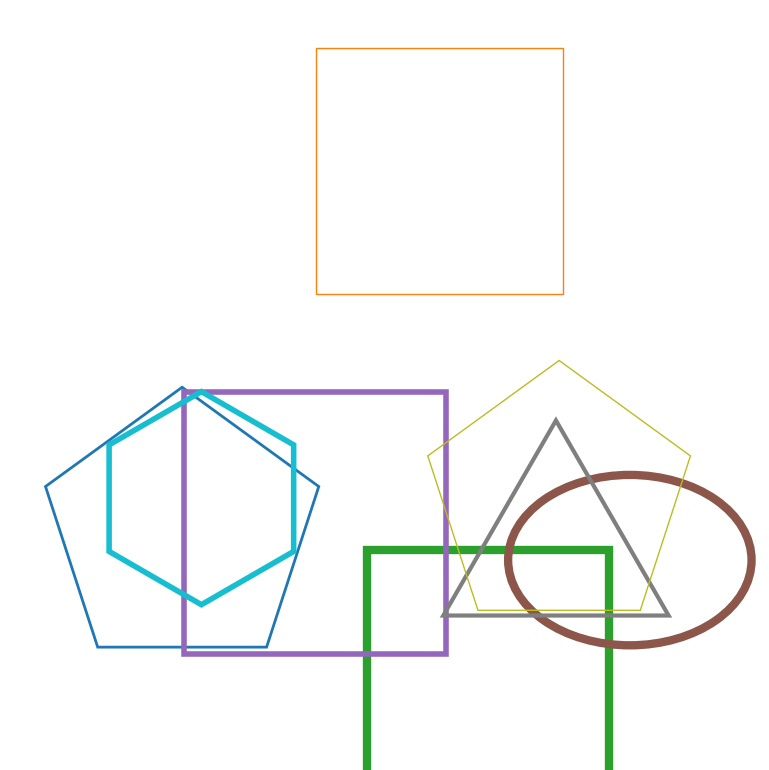[{"shape": "pentagon", "thickness": 1, "radius": 0.93, "center": [0.237, 0.311]}, {"shape": "square", "thickness": 0.5, "radius": 0.8, "center": [0.571, 0.778]}, {"shape": "square", "thickness": 3, "radius": 0.78, "center": [0.634, 0.129]}, {"shape": "square", "thickness": 2, "radius": 0.85, "center": [0.409, 0.321]}, {"shape": "oval", "thickness": 3, "radius": 0.79, "center": [0.818, 0.273]}, {"shape": "triangle", "thickness": 1.5, "radius": 0.84, "center": [0.722, 0.285]}, {"shape": "pentagon", "thickness": 0.5, "radius": 0.9, "center": [0.726, 0.352]}, {"shape": "hexagon", "thickness": 2, "radius": 0.69, "center": [0.262, 0.353]}]